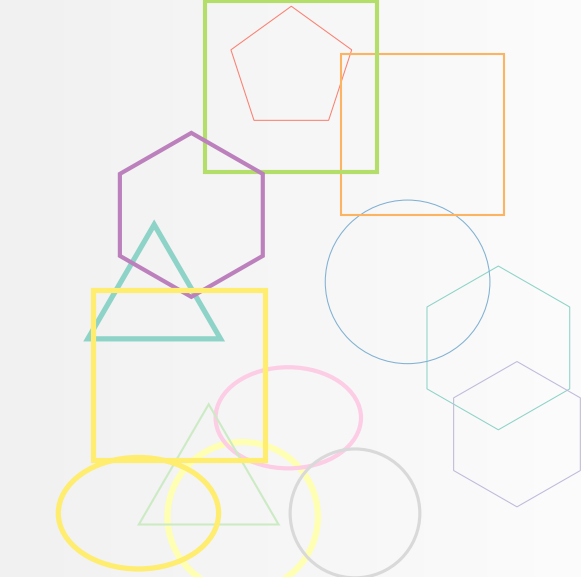[{"shape": "hexagon", "thickness": 0.5, "radius": 0.71, "center": [0.857, 0.397]}, {"shape": "triangle", "thickness": 2.5, "radius": 0.66, "center": [0.265, 0.478]}, {"shape": "circle", "thickness": 3, "radius": 0.65, "center": [0.418, 0.104]}, {"shape": "hexagon", "thickness": 0.5, "radius": 0.63, "center": [0.889, 0.247]}, {"shape": "pentagon", "thickness": 0.5, "radius": 0.55, "center": [0.501, 0.879]}, {"shape": "circle", "thickness": 0.5, "radius": 0.71, "center": [0.701, 0.511]}, {"shape": "square", "thickness": 1, "radius": 0.7, "center": [0.728, 0.766]}, {"shape": "square", "thickness": 2, "radius": 0.74, "center": [0.501, 0.85]}, {"shape": "oval", "thickness": 2, "radius": 0.63, "center": [0.496, 0.276]}, {"shape": "circle", "thickness": 1.5, "radius": 0.56, "center": [0.611, 0.11]}, {"shape": "hexagon", "thickness": 2, "radius": 0.71, "center": [0.329, 0.627]}, {"shape": "triangle", "thickness": 1, "radius": 0.69, "center": [0.359, 0.16]}, {"shape": "oval", "thickness": 2.5, "radius": 0.69, "center": [0.238, 0.11]}, {"shape": "square", "thickness": 2.5, "radius": 0.74, "center": [0.308, 0.35]}]